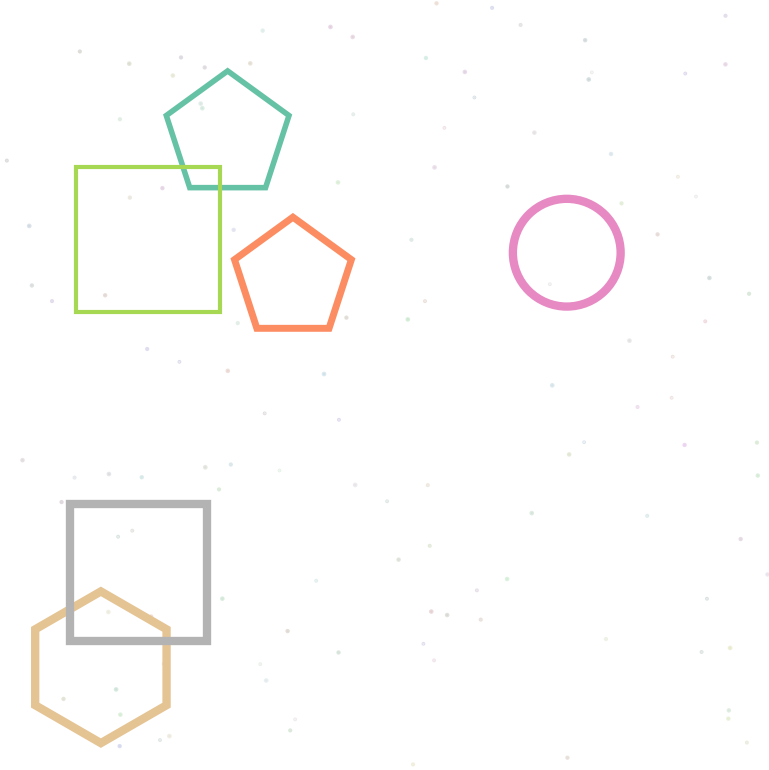[{"shape": "pentagon", "thickness": 2, "radius": 0.42, "center": [0.296, 0.824]}, {"shape": "pentagon", "thickness": 2.5, "radius": 0.4, "center": [0.38, 0.638]}, {"shape": "circle", "thickness": 3, "radius": 0.35, "center": [0.736, 0.672]}, {"shape": "square", "thickness": 1.5, "radius": 0.47, "center": [0.192, 0.689]}, {"shape": "hexagon", "thickness": 3, "radius": 0.49, "center": [0.131, 0.133]}, {"shape": "square", "thickness": 3, "radius": 0.44, "center": [0.18, 0.256]}]